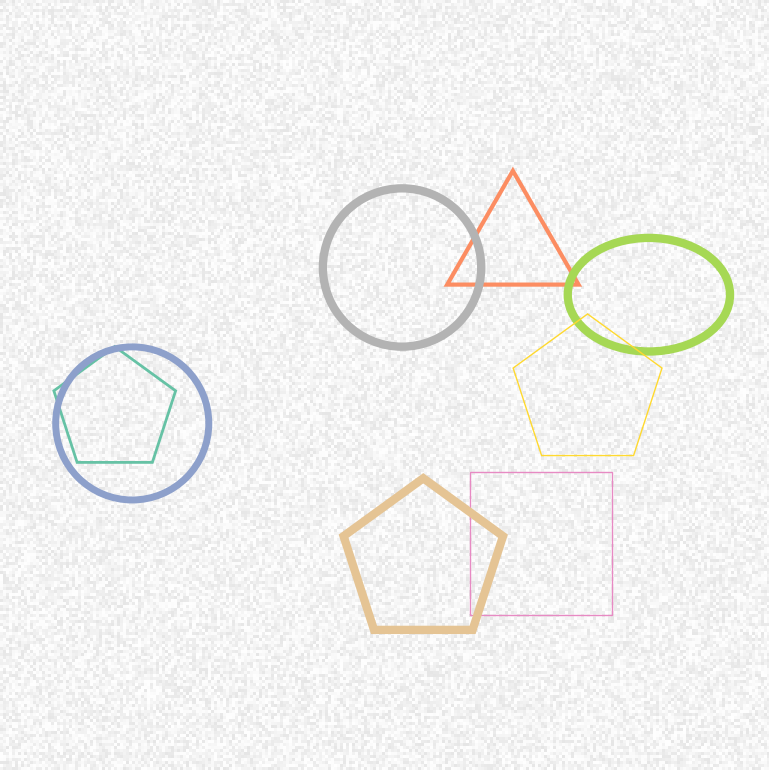[{"shape": "pentagon", "thickness": 1, "radius": 0.42, "center": [0.149, 0.467]}, {"shape": "triangle", "thickness": 1.5, "radius": 0.49, "center": [0.666, 0.68]}, {"shape": "circle", "thickness": 2.5, "radius": 0.5, "center": [0.172, 0.45]}, {"shape": "square", "thickness": 0.5, "radius": 0.46, "center": [0.703, 0.294]}, {"shape": "oval", "thickness": 3, "radius": 0.53, "center": [0.843, 0.617]}, {"shape": "pentagon", "thickness": 0.5, "radius": 0.51, "center": [0.763, 0.491]}, {"shape": "pentagon", "thickness": 3, "radius": 0.54, "center": [0.55, 0.27]}, {"shape": "circle", "thickness": 3, "radius": 0.51, "center": [0.522, 0.653]}]